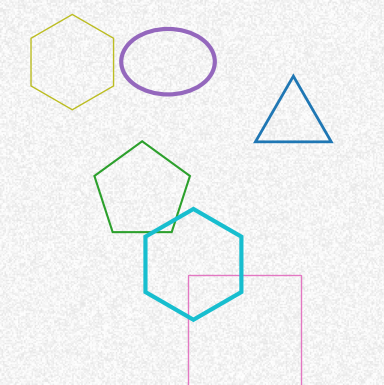[{"shape": "triangle", "thickness": 2, "radius": 0.57, "center": [0.762, 0.688]}, {"shape": "pentagon", "thickness": 1.5, "radius": 0.65, "center": [0.369, 0.503]}, {"shape": "oval", "thickness": 3, "radius": 0.61, "center": [0.436, 0.84]}, {"shape": "square", "thickness": 1, "radius": 0.73, "center": [0.635, 0.14]}, {"shape": "hexagon", "thickness": 1, "radius": 0.62, "center": [0.188, 0.839]}, {"shape": "hexagon", "thickness": 3, "radius": 0.72, "center": [0.502, 0.313]}]